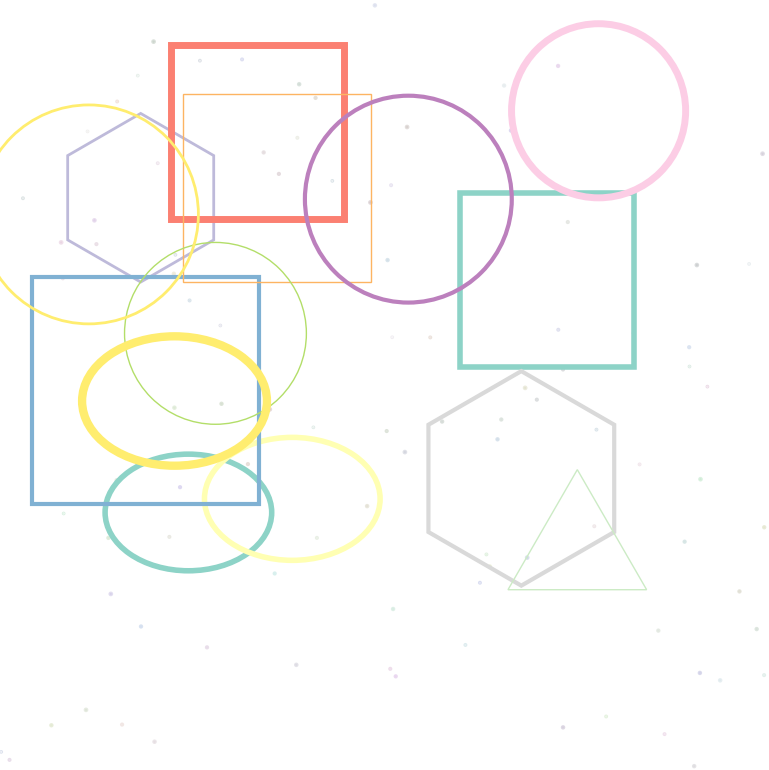[{"shape": "square", "thickness": 2, "radius": 0.57, "center": [0.71, 0.637]}, {"shape": "oval", "thickness": 2, "radius": 0.54, "center": [0.245, 0.334]}, {"shape": "oval", "thickness": 2, "radius": 0.57, "center": [0.38, 0.352]}, {"shape": "hexagon", "thickness": 1, "radius": 0.55, "center": [0.183, 0.743]}, {"shape": "square", "thickness": 2.5, "radius": 0.56, "center": [0.335, 0.829]}, {"shape": "square", "thickness": 1.5, "radius": 0.74, "center": [0.189, 0.493]}, {"shape": "square", "thickness": 0.5, "radius": 0.61, "center": [0.359, 0.755]}, {"shape": "circle", "thickness": 0.5, "radius": 0.59, "center": [0.28, 0.567]}, {"shape": "circle", "thickness": 2.5, "radius": 0.57, "center": [0.777, 0.856]}, {"shape": "hexagon", "thickness": 1.5, "radius": 0.7, "center": [0.677, 0.379]}, {"shape": "circle", "thickness": 1.5, "radius": 0.67, "center": [0.53, 0.741]}, {"shape": "triangle", "thickness": 0.5, "radius": 0.52, "center": [0.75, 0.286]}, {"shape": "oval", "thickness": 3, "radius": 0.6, "center": [0.227, 0.479]}, {"shape": "circle", "thickness": 1, "radius": 0.71, "center": [0.115, 0.722]}]